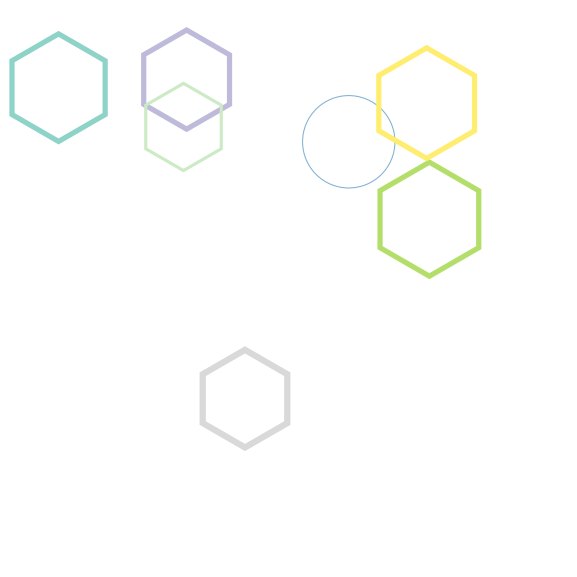[{"shape": "hexagon", "thickness": 2.5, "radius": 0.47, "center": [0.101, 0.847]}, {"shape": "hexagon", "thickness": 2.5, "radius": 0.43, "center": [0.323, 0.861]}, {"shape": "circle", "thickness": 0.5, "radius": 0.4, "center": [0.604, 0.754]}, {"shape": "hexagon", "thickness": 2.5, "radius": 0.49, "center": [0.744, 0.62]}, {"shape": "hexagon", "thickness": 3, "radius": 0.42, "center": [0.424, 0.309]}, {"shape": "hexagon", "thickness": 1.5, "radius": 0.38, "center": [0.318, 0.779]}, {"shape": "hexagon", "thickness": 2.5, "radius": 0.48, "center": [0.739, 0.821]}]